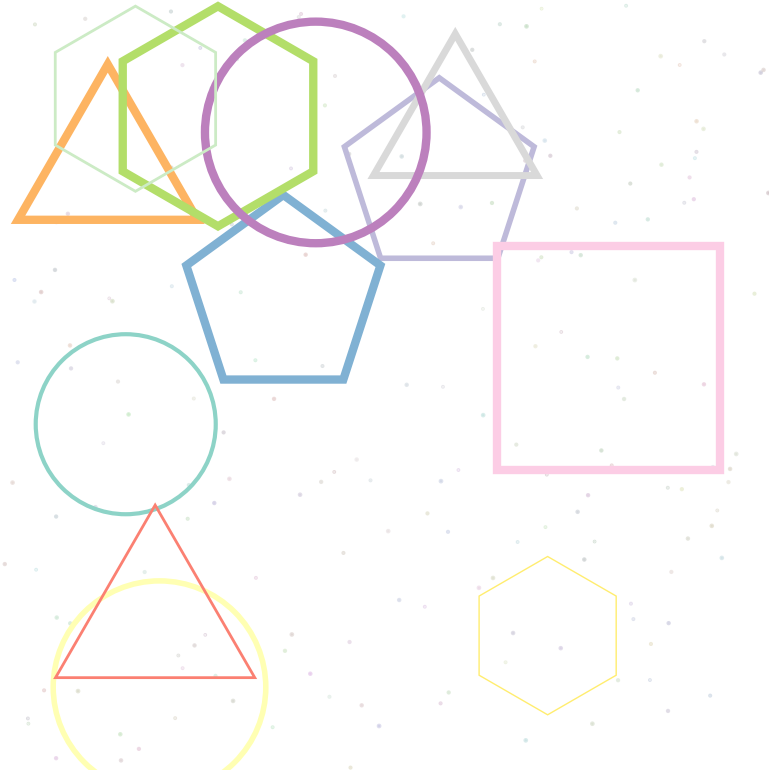[{"shape": "circle", "thickness": 1.5, "radius": 0.58, "center": [0.163, 0.449]}, {"shape": "circle", "thickness": 2, "radius": 0.69, "center": [0.207, 0.108]}, {"shape": "pentagon", "thickness": 2, "radius": 0.65, "center": [0.57, 0.769]}, {"shape": "triangle", "thickness": 1, "radius": 0.75, "center": [0.201, 0.195]}, {"shape": "pentagon", "thickness": 3, "radius": 0.66, "center": [0.368, 0.614]}, {"shape": "triangle", "thickness": 3, "radius": 0.67, "center": [0.14, 0.782]}, {"shape": "hexagon", "thickness": 3, "radius": 0.71, "center": [0.283, 0.849]}, {"shape": "square", "thickness": 3, "radius": 0.72, "center": [0.79, 0.535]}, {"shape": "triangle", "thickness": 2.5, "radius": 0.61, "center": [0.591, 0.833]}, {"shape": "circle", "thickness": 3, "radius": 0.72, "center": [0.41, 0.828]}, {"shape": "hexagon", "thickness": 1, "radius": 0.6, "center": [0.176, 0.872]}, {"shape": "hexagon", "thickness": 0.5, "radius": 0.51, "center": [0.711, 0.174]}]